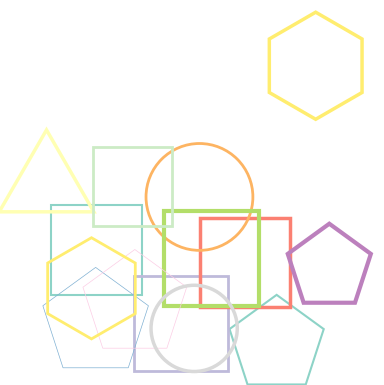[{"shape": "square", "thickness": 1.5, "radius": 0.59, "center": [0.251, 0.351]}, {"shape": "pentagon", "thickness": 1.5, "radius": 0.64, "center": [0.719, 0.105]}, {"shape": "triangle", "thickness": 2.5, "radius": 0.71, "center": [0.121, 0.521]}, {"shape": "square", "thickness": 2, "radius": 0.61, "center": [0.47, 0.16]}, {"shape": "square", "thickness": 2.5, "radius": 0.58, "center": [0.636, 0.319]}, {"shape": "pentagon", "thickness": 0.5, "radius": 0.72, "center": [0.248, 0.161]}, {"shape": "circle", "thickness": 2, "radius": 0.69, "center": [0.518, 0.488]}, {"shape": "square", "thickness": 3, "radius": 0.62, "center": [0.549, 0.329]}, {"shape": "pentagon", "thickness": 0.5, "radius": 0.71, "center": [0.35, 0.21]}, {"shape": "circle", "thickness": 2.5, "radius": 0.56, "center": [0.504, 0.147]}, {"shape": "pentagon", "thickness": 3, "radius": 0.57, "center": [0.855, 0.305]}, {"shape": "square", "thickness": 2, "radius": 0.51, "center": [0.345, 0.515]}, {"shape": "hexagon", "thickness": 2.5, "radius": 0.7, "center": [0.82, 0.829]}, {"shape": "hexagon", "thickness": 2, "radius": 0.66, "center": [0.238, 0.251]}]